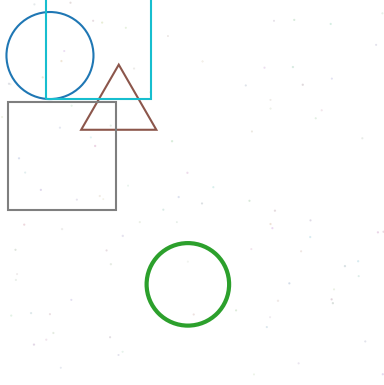[{"shape": "circle", "thickness": 1.5, "radius": 0.57, "center": [0.13, 0.856]}, {"shape": "circle", "thickness": 3, "radius": 0.54, "center": [0.488, 0.261]}, {"shape": "triangle", "thickness": 1.5, "radius": 0.56, "center": [0.308, 0.719]}, {"shape": "square", "thickness": 1.5, "radius": 0.7, "center": [0.162, 0.595]}, {"shape": "square", "thickness": 1.5, "radius": 0.68, "center": [0.256, 0.881]}]